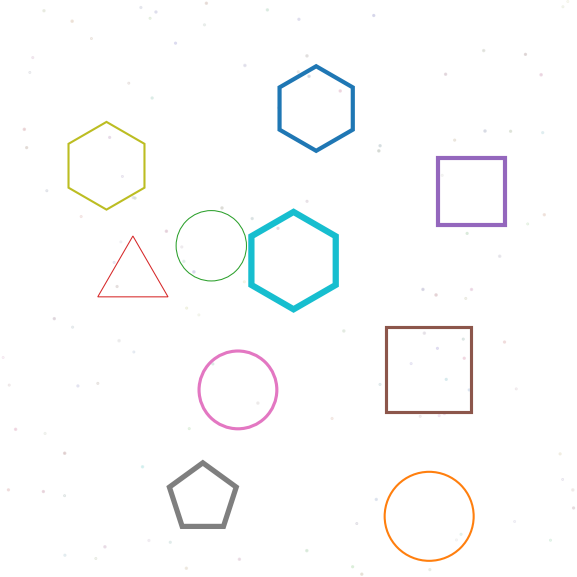[{"shape": "hexagon", "thickness": 2, "radius": 0.37, "center": [0.547, 0.811]}, {"shape": "circle", "thickness": 1, "radius": 0.39, "center": [0.743, 0.105]}, {"shape": "circle", "thickness": 0.5, "radius": 0.3, "center": [0.366, 0.574]}, {"shape": "triangle", "thickness": 0.5, "radius": 0.35, "center": [0.23, 0.52]}, {"shape": "square", "thickness": 2, "radius": 0.29, "center": [0.817, 0.668]}, {"shape": "square", "thickness": 1.5, "radius": 0.37, "center": [0.742, 0.359]}, {"shape": "circle", "thickness": 1.5, "radius": 0.34, "center": [0.412, 0.324]}, {"shape": "pentagon", "thickness": 2.5, "radius": 0.3, "center": [0.351, 0.137]}, {"shape": "hexagon", "thickness": 1, "radius": 0.38, "center": [0.184, 0.712]}, {"shape": "hexagon", "thickness": 3, "radius": 0.42, "center": [0.508, 0.548]}]